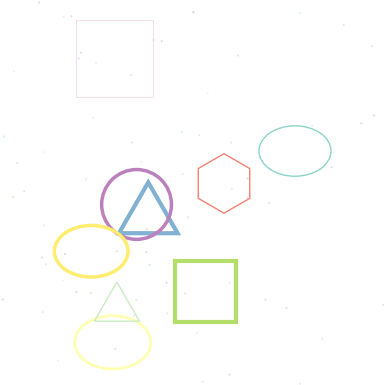[{"shape": "oval", "thickness": 1, "radius": 0.47, "center": [0.766, 0.608]}, {"shape": "oval", "thickness": 2, "radius": 0.49, "center": [0.293, 0.111]}, {"shape": "hexagon", "thickness": 1, "radius": 0.39, "center": [0.582, 0.524]}, {"shape": "triangle", "thickness": 3, "radius": 0.44, "center": [0.385, 0.438]}, {"shape": "square", "thickness": 3, "radius": 0.4, "center": [0.534, 0.244]}, {"shape": "square", "thickness": 0.5, "radius": 0.5, "center": [0.297, 0.849]}, {"shape": "circle", "thickness": 2.5, "radius": 0.45, "center": [0.355, 0.469]}, {"shape": "triangle", "thickness": 1, "radius": 0.34, "center": [0.304, 0.2]}, {"shape": "oval", "thickness": 2.5, "radius": 0.48, "center": [0.237, 0.347]}]